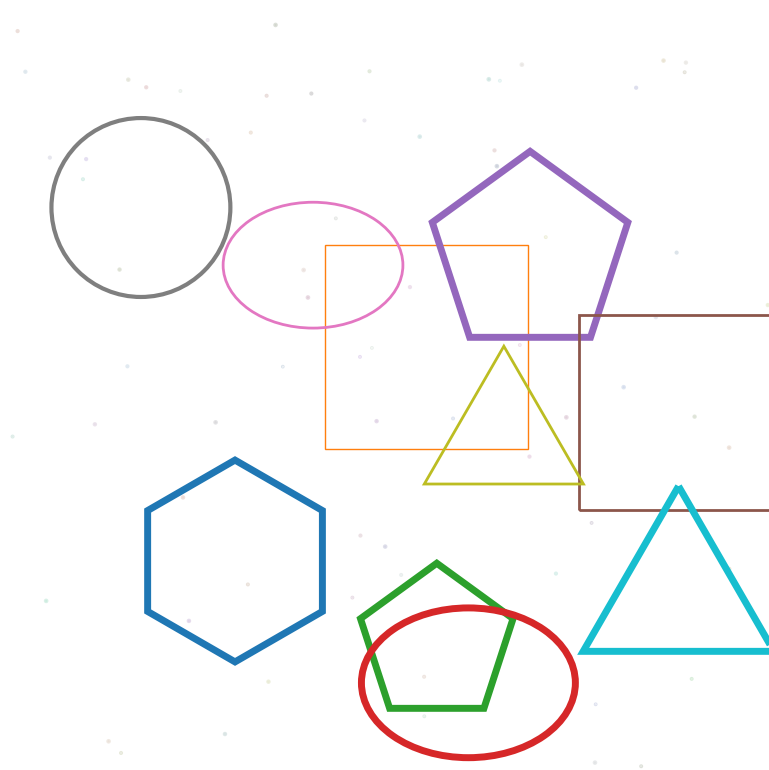[{"shape": "hexagon", "thickness": 2.5, "radius": 0.66, "center": [0.305, 0.271]}, {"shape": "square", "thickness": 0.5, "radius": 0.66, "center": [0.554, 0.549]}, {"shape": "pentagon", "thickness": 2.5, "radius": 0.52, "center": [0.567, 0.164]}, {"shape": "oval", "thickness": 2.5, "radius": 0.69, "center": [0.608, 0.113]}, {"shape": "pentagon", "thickness": 2.5, "radius": 0.67, "center": [0.688, 0.67]}, {"shape": "square", "thickness": 1, "radius": 0.63, "center": [0.879, 0.464]}, {"shape": "oval", "thickness": 1, "radius": 0.58, "center": [0.407, 0.656]}, {"shape": "circle", "thickness": 1.5, "radius": 0.58, "center": [0.183, 0.731]}, {"shape": "triangle", "thickness": 1, "radius": 0.6, "center": [0.654, 0.431]}, {"shape": "triangle", "thickness": 2.5, "radius": 0.72, "center": [0.881, 0.226]}]